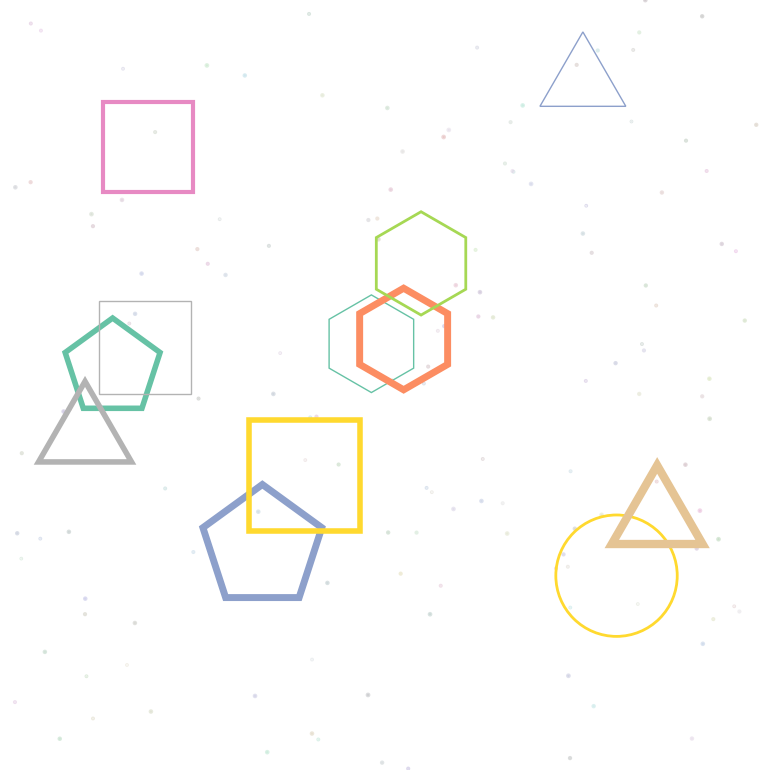[{"shape": "pentagon", "thickness": 2, "radius": 0.32, "center": [0.146, 0.522]}, {"shape": "hexagon", "thickness": 0.5, "radius": 0.32, "center": [0.482, 0.554]}, {"shape": "hexagon", "thickness": 2.5, "radius": 0.33, "center": [0.524, 0.56]}, {"shape": "triangle", "thickness": 0.5, "radius": 0.32, "center": [0.757, 0.894]}, {"shape": "pentagon", "thickness": 2.5, "radius": 0.41, "center": [0.341, 0.29]}, {"shape": "square", "thickness": 1.5, "radius": 0.29, "center": [0.192, 0.809]}, {"shape": "hexagon", "thickness": 1, "radius": 0.34, "center": [0.547, 0.658]}, {"shape": "circle", "thickness": 1, "radius": 0.39, "center": [0.801, 0.252]}, {"shape": "square", "thickness": 2, "radius": 0.36, "center": [0.396, 0.383]}, {"shape": "triangle", "thickness": 3, "radius": 0.34, "center": [0.853, 0.328]}, {"shape": "triangle", "thickness": 2, "radius": 0.35, "center": [0.11, 0.435]}, {"shape": "square", "thickness": 0.5, "radius": 0.3, "center": [0.188, 0.549]}]